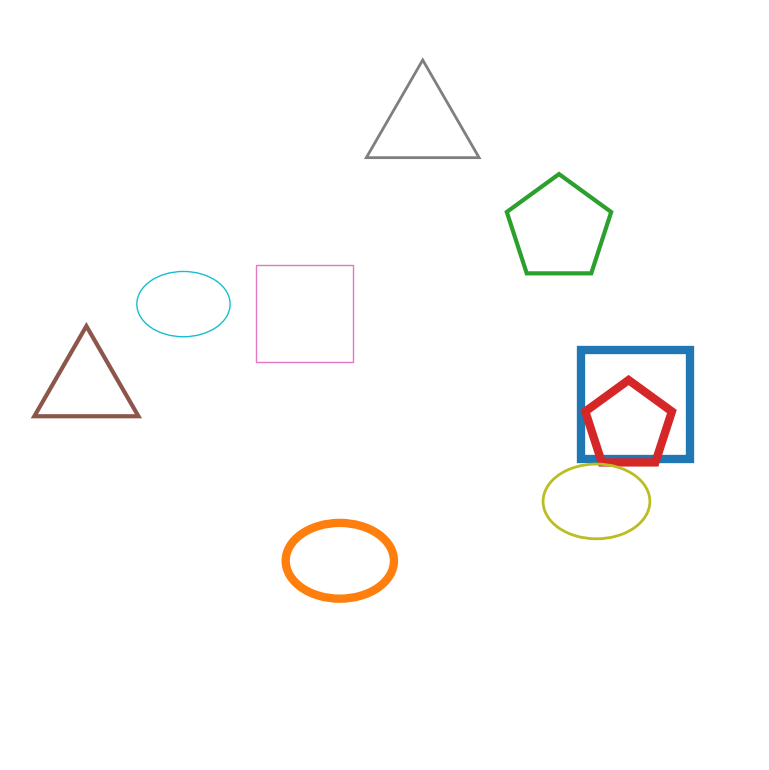[{"shape": "square", "thickness": 3, "radius": 0.35, "center": [0.825, 0.474]}, {"shape": "oval", "thickness": 3, "radius": 0.35, "center": [0.441, 0.272]}, {"shape": "pentagon", "thickness": 1.5, "radius": 0.36, "center": [0.726, 0.703]}, {"shape": "pentagon", "thickness": 3, "radius": 0.3, "center": [0.816, 0.447]}, {"shape": "triangle", "thickness": 1.5, "radius": 0.39, "center": [0.112, 0.498]}, {"shape": "square", "thickness": 0.5, "radius": 0.32, "center": [0.395, 0.593]}, {"shape": "triangle", "thickness": 1, "radius": 0.42, "center": [0.549, 0.838]}, {"shape": "oval", "thickness": 1, "radius": 0.35, "center": [0.775, 0.349]}, {"shape": "oval", "thickness": 0.5, "radius": 0.3, "center": [0.238, 0.605]}]